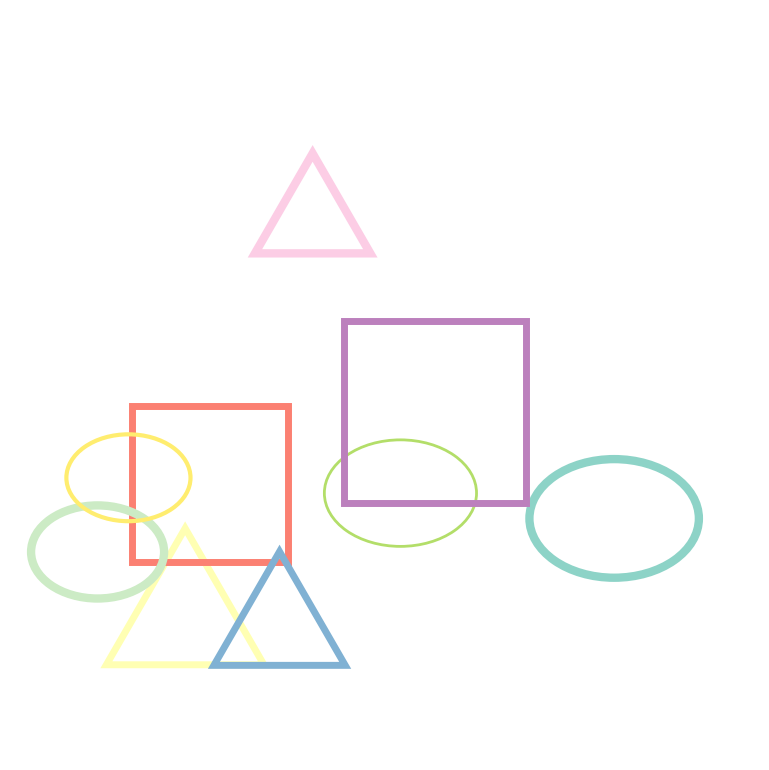[{"shape": "oval", "thickness": 3, "radius": 0.55, "center": [0.798, 0.327]}, {"shape": "triangle", "thickness": 2.5, "radius": 0.59, "center": [0.24, 0.196]}, {"shape": "square", "thickness": 2.5, "radius": 0.5, "center": [0.273, 0.371]}, {"shape": "triangle", "thickness": 2.5, "radius": 0.49, "center": [0.363, 0.185]}, {"shape": "oval", "thickness": 1, "radius": 0.49, "center": [0.52, 0.36]}, {"shape": "triangle", "thickness": 3, "radius": 0.43, "center": [0.406, 0.714]}, {"shape": "square", "thickness": 2.5, "radius": 0.59, "center": [0.565, 0.465]}, {"shape": "oval", "thickness": 3, "radius": 0.43, "center": [0.127, 0.283]}, {"shape": "oval", "thickness": 1.5, "radius": 0.4, "center": [0.167, 0.38]}]